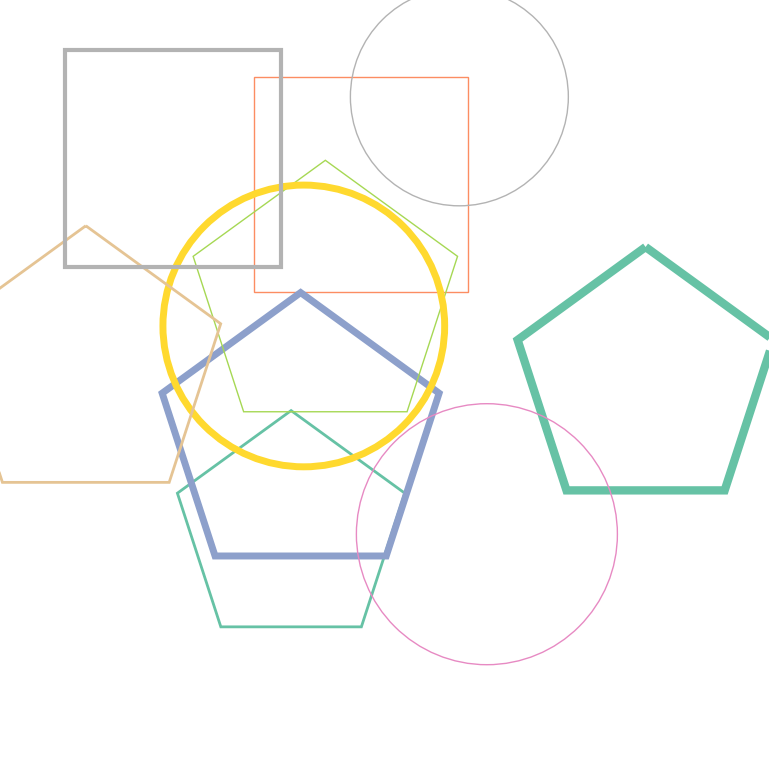[{"shape": "pentagon", "thickness": 1, "radius": 0.78, "center": [0.378, 0.312]}, {"shape": "pentagon", "thickness": 3, "radius": 0.87, "center": [0.838, 0.505]}, {"shape": "square", "thickness": 0.5, "radius": 0.7, "center": [0.469, 0.76]}, {"shape": "pentagon", "thickness": 2.5, "radius": 0.95, "center": [0.39, 0.431]}, {"shape": "circle", "thickness": 0.5, "radius": 0.85, "center": [0.632, 0.306]}, {"shape": "pentagon", "thickness": 0.5, "radius": 0.9, "center": [0.423, 0.611]}, {"shape": "circle", "thickness": 2.5, "radius": 0.91, "center": [0.395, 0.577]}, {"shape": "pentagon", "thickness": 1, "radius": 0.92, "center": [0.111, 0.523]}, {"shape": "square", "thickness": 1.5, "radius": 0.7, "center": [0.225, 0.794]}, {"shape": "circle", "thickness": 0.5, "radius": 0.71, "center": [0.597, 0.874]}]